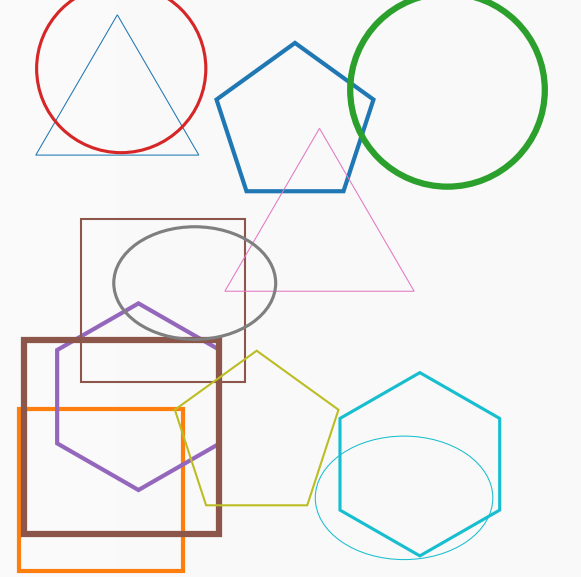[{"shape": "triangle", "thickness": 0.5, "radius": 0.81, "center": [0.202, 0.812]}, {"shape": "pentagon", "thickness": 2, "radius": 0.71, "center": [0.508, 0.783]}, {"shape": "square", "thickness": 2, "radius": 0.7, "center": [0.174, 0.151]}, {"shape": "circle", "thickness": 3, "radius": 0.84, "center": [0.77, 0.843]}, {"shape": "circle", "thickness": 1.5, "radius": 0.73, "center": [0.209, 0.88]}, {"shape": "hexagon", "thickness": 2, "radius": 0.81, "center": [0.238, 0.312]}, {"shape": "square", "thickness": 3, "radius": 0.84, "center": [0.209, 0.243]}, {"shape": "square", "thickness": 1, "radius": 0.71, "center": [0.28, 0.479]}, {"shape": "triangle", "thickness": 0.5, "radius": 0.94, "center": [0.55, 0.589]}, {"shape": "oval", "thickness": 1.5, "radius": 0.7, "center": [0.335, 0.509]}, {"shape": "pentagon", "thickness": 1, "radius": 0.74, "center": [0.442, 0.244]}, {"shape": "oval", "thickness": 0.5, "radius": 0.76, "center": [0.695, 0.137]}, {"shape": "hexagon", "thickness": 1.5, "radius": 0.79, "center": [0.722, 0.195]}]